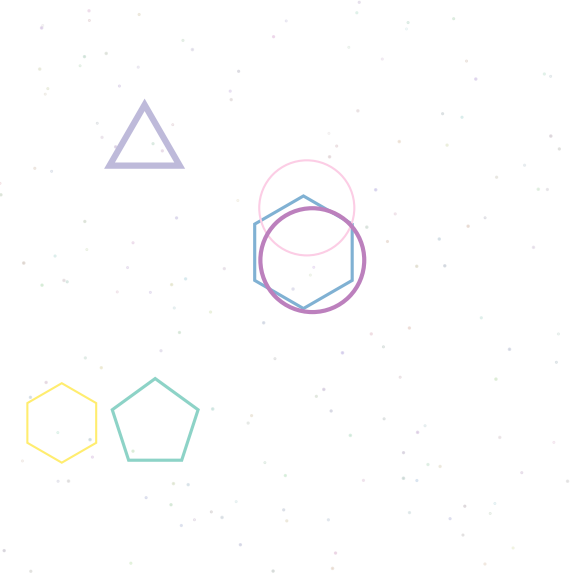[{"shape": "pentagon", "thickness": 1.5, "radius": 0.39, "center": [0.269, 0.265]}, {"shape": "triangle", "thickness": 3, "radius": 0.35, "center": [0.25, 0.747]}, {"shape": "hexagon", "thickness": 1.5, "radius": 0.49, "center": [0.525, 0.562]}, {"shape": "circle", "thickness": 1, "radius": 0.41, "center": [0.531, 0.639]}, {"shape": "circle", "thickness": 2, "radius": 0.45, "center": [0.541, 0.549]}, {"shape": "hexagon", "thickness": 1, "radius": 0.34, "center": [0.107, 0.267]}]